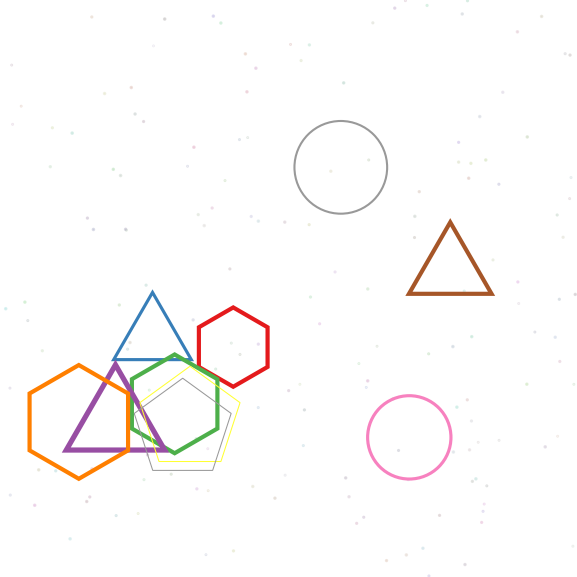[{"shape": "hexagon", "thickness": 2, "radius": 0.34, "center": [0.404, 0.398]}, {"shape": "triangle", "thickness": 1.5, "radius": 0.39, "center": [0.264, 0.415]}, {"shape": "hexagon", "thickness": 2, "radius": 0.43, "center": [0.302, 0.3]}, {"shape": "triangle", "thickness": 2.5, "radius": 0.49, "center": [0.2, 0.269]}, {"shape": "hexagon", "thickness": 2, "radius": 0.49, "center": [0.136, 0.269]}, {"shape": "pentagon", "thickness": 0.5, "radius": 0.46, "center": [0.329, 0.274]}, {"shape": "triangle", "thickness": 2, "radius": 0.41, "center": [0.78, 0.532]}, {"shape": "circle", "thickness": 1.5, "radius": 0.36, "center": [0.709, 0.242]}, {"shape": "pentagon", "thickness": 0.5, "radius": 0.44, "center": [0.316, 0.256]}, {"shape": "circle", "thickness": 1, "radius": 0.4, "center": [0.59, 0.709]}]